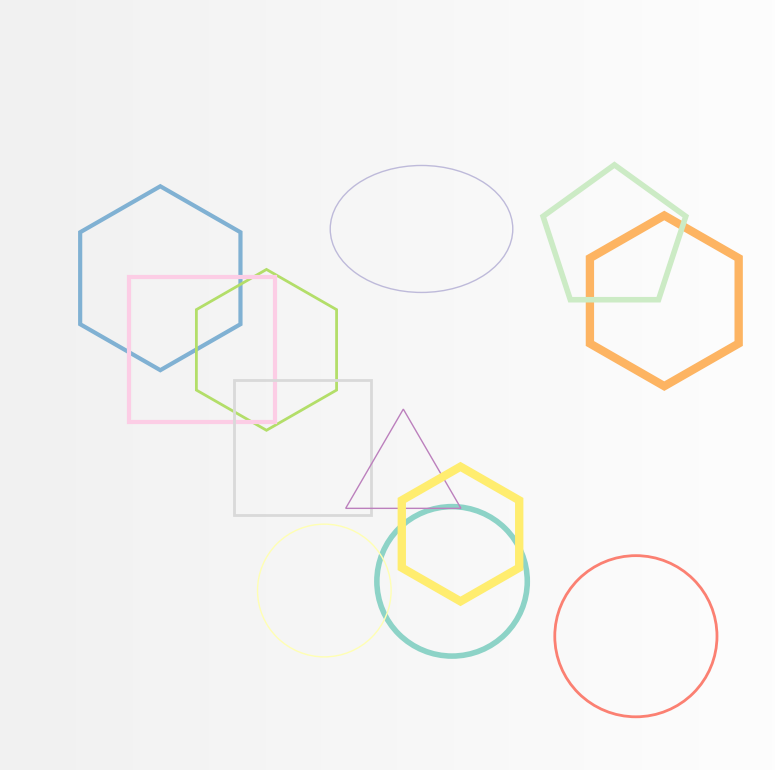[{"shape": "circle", "thickness": 2, "radius": 0.49, "center": [0.583, 0.245]}, {"shape": "circle", "thickness": 0.5, "radius": 0.43, "center": [0.418, 0.233]}, {"shape": "oval", "thickness": 0.5, "radius": 0.59, "center": [0.544, 0.703]}, {"shape": "circle", "thickness": 1, "radius": 0.52, "center": [0.82, 0.174]}, {"shape": "hexagon", "thickness": 1.5, "radius": 0.6, "center": [0.207, 0.639]}, {"shape": "hexagon", "thickness": 3, "radius": 0.55, "center": [0.857, 0.609]}, {"shape": "hexagon", "thickness": 1, "radius": 0.52, "center": [0.344, 0.546]}, {"shape": "square", "thickness": 1.5, "radius": 0.47, "center": [0.261, 0.546]}, {"shape": "square", "thickness": 1, "radius": 0.44, "center": [0.39, 0.419]}, {"shape": "triangle", "thickness": 0.5, "radius": 0.43, "center": [0.52, 0.383]}, {"shape": "pentagon", "thickness": 2, "radius": 0.48, "center": [0.793, 0.689]}, {"shape": "hexagon", "thickness": 3, "radius": 0.44, "center": [0.594, 0.306]}]